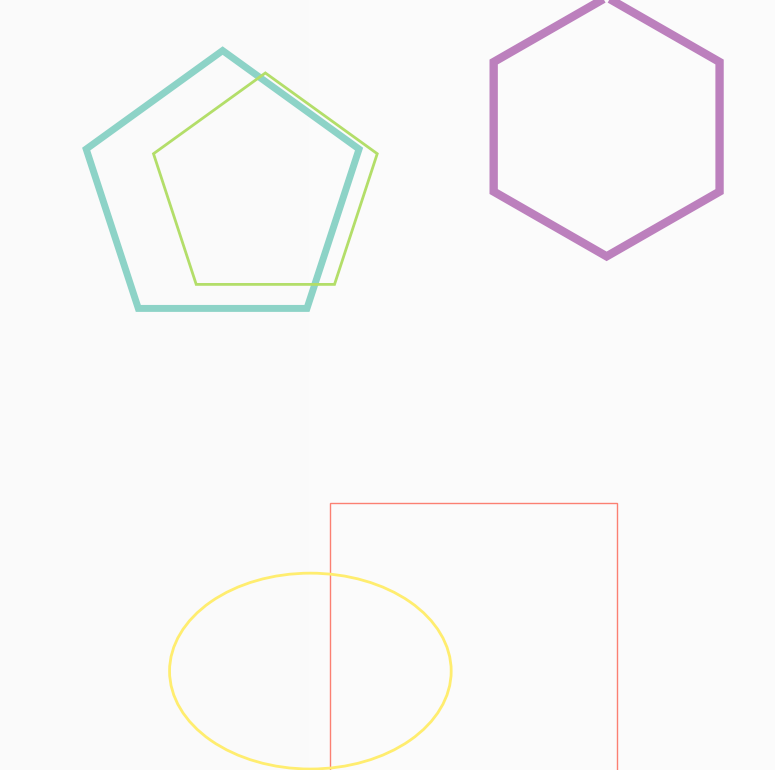[{"shape": "pentagon", "thickness": 2.5, "radius": 0.93, "center": [0.287, 0.749]}, {"shape": "square", "thickness": 0.5, "radius": 0.93, "center": [0.611, 0.162]}, {"shape": "pentagon", "thickness": 1, "radius": 0.76, "center": [0.342, 0.753]}, {"shape": "hexagon", "thickness": 3, "radius": 0.84, "center": [0.783, 0.835]}, {"shape": "oval", "thickness": 1, "radius": 0.91, "center": [0.4, 0.128]}]